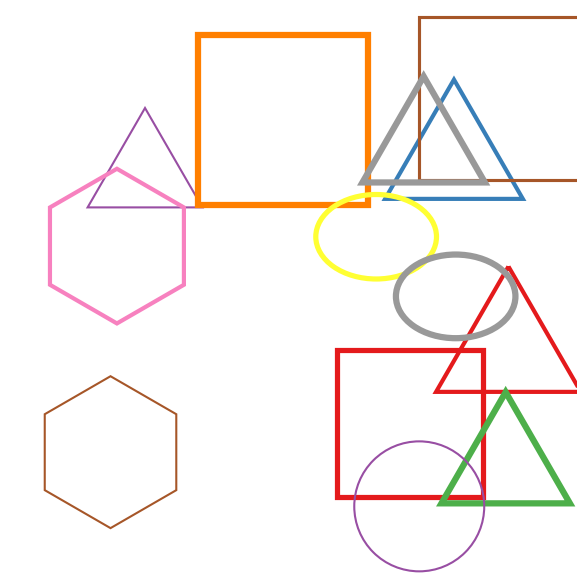[{"shape": "triangle", "thickness": 2, "radius": 0.72, "center": [0.88, 0.393]}, {"shape": "square", "thickness": 2.5, "radius": 0.64, "center": [0.71, 0.266]}, {"shape": "triangle", "thickness": 2, "radius": 0.69, "center": [0.786, 0.724]}, {"shape": "triangle", "thickness": 3, "radius": 0.64, "center": [0.876, 0.192]}, {"shape": "triangle", "thickness": 1, "radius": 0.57, "center": [0.251, 0.697]}, {"shape": "circle", "thickness": 1, "radius": 0.56, "center": [0.726, 0.122]}, {"shape": "square", "thickness": 3, "radius": 0.74, "center": [0.49, 0.791]}, {"shape": "oval", "thickness": 2.5, "radius": 0.52, "center": [0.651, 0.589]}, {"shape": "hexagon", "thickness": 1, "radius": 0.66, "center": [0.191, 0.216]}, {"shape": "square", "thickness": 1.5, "radius": 0.7, "center": [0.866, 0.829]}, {"shape": "hexagon", "thickness": 2, "radius": 0.67, "center": [0.202, 0.573]}, {"shape": "triangle", "thickness": 3, "radius": 0.61, "center": [0.734, 0.744]}, {"shape": "oval", "thickness": 3, "radius": 0.52, "center": [0.789, 0.486]}]